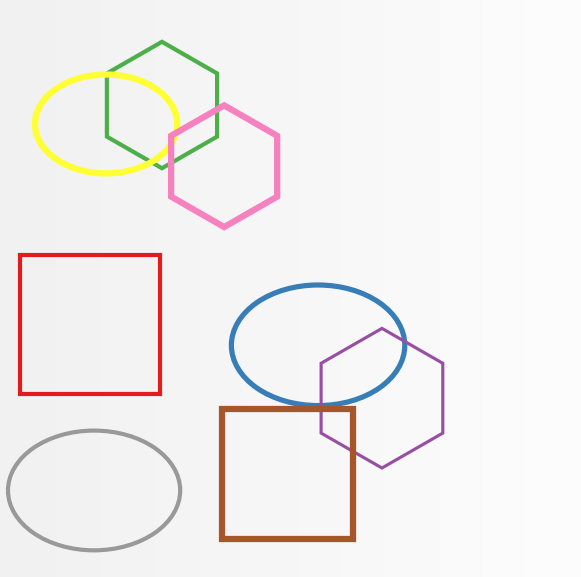[{"shape": "square", "thickness": 2, "radius": 0.6, "center": [0.156, 0.437]}, {"shape": "oval", "thickness": 2.5, "radius": 0.75, "center": [0.547, 0.401]}, {"shape": "hexagon", "thickness": 2, "radius": 0.55, "center": [0.279, 0.817]}, {"shape": "hexagon", "thickness": 1.5, "radius": 0.6, "center": [0.657, 0.31]}, {"shape": "oval", "thickness": 3, "radius": 0.61, "center": [0.183, 0.784]}, {"shape": "square", "thickness": 3, "radius": 0.56, "center": [0.494, 0.179]}, {"shape": "hexagon", "thickness": 3, "radius": 0.53, "center": [0.386, 0.711]}, {"shape": "oval", "thickness": 2, "radius": 0.74, "center": [0.162, 0.15]}]